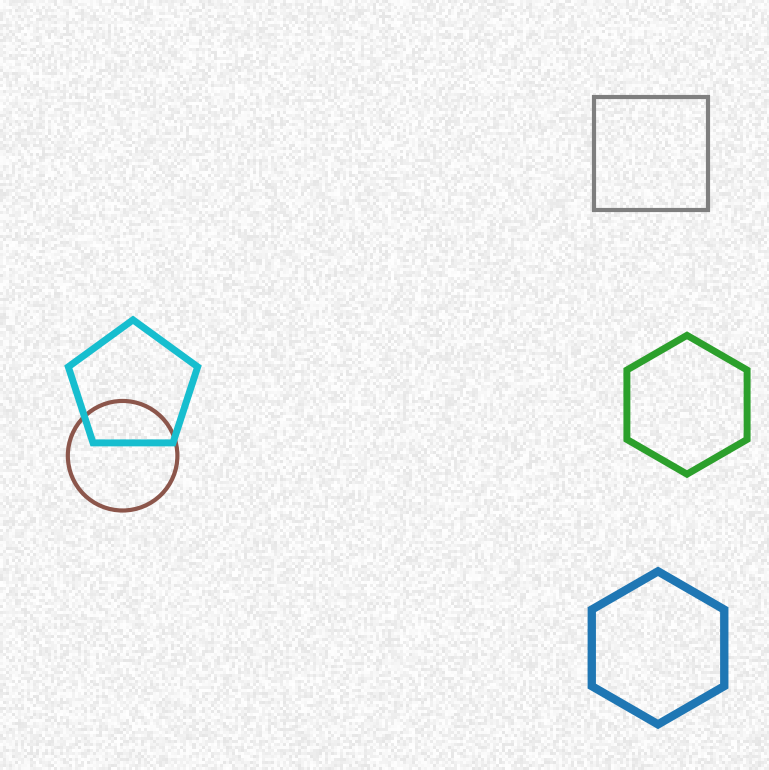[{"shape": "hexagon", "thickness": 3, "radius": 0.5, "center": [0.855, 0.159]}, {"shape": "hexagon", "thickness": 2.5, "radius": 0.45, "center": [0.892, 0.474]}, {"shape": "circle", "thickness": 1.5, "radius": 0.36, "center": [0.159, 0.408]}, {"shape": "square", "thickness": 1.5, "radius": 0.37, "center": [0.845, 0.801]}, {"shape": "pentagon", "thickness": 2.5, "radius": 0.44, "center": [0.173, 0.496]}]